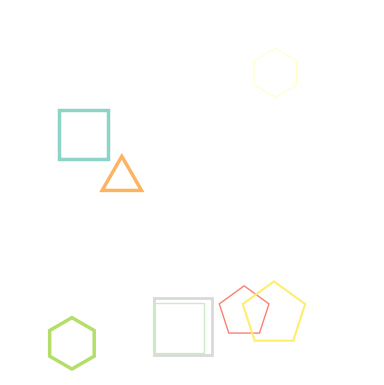[{"shape": "square", "thickness": 2.5, "radius": 0.32, "center": [0.217, 0.651]}, {"shape": "hexagon", "thickness": 0.5, "radius": 0.32, "center": [0.715, 0.811]}, {"shape": "pentagon", "thickness": 1, "radius": 0.34, "center": [0.634, 0.19]}, {"shape": "triangle", "thickness": 2.5, "radius": 0.3, "center": [0.316, 0.535]}, {"shape": "hexagon", "thickness": 2.5, "radius": 0.33, "center": [0.187, 0.108]}, {"shape": "square", "thickness": 2, "radius": 0.37, "center": [0.476, 0.152]}, {"shape": "square", "thickness": 1, "radius": 0.32, "center": [0.464, 0.148]}, {"shape": "pentagon", "thickness": 1.5, "radius": 0.43, "center": [0.712, 0.184]}]